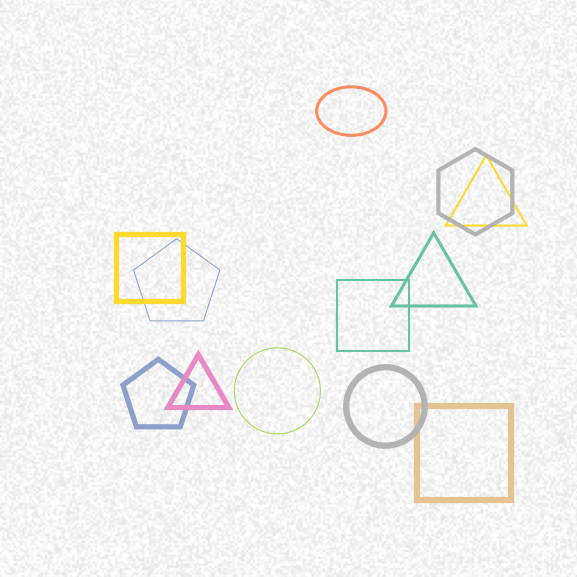[{"shape": "square", "thickness": 1, "radius": 0.31, "center": [0.646, 0.453]}, {"shape": "triangle", "thickness": 1.5, "radius": 0.42, "center": [0.751, 0.512]}, {"shape": "oval", "thickness": 1.5, "radius": 0.3, "center": [0.608, 0.807]}, {"shape": "pentagon", "thickness": 0.5, "radius": 0.39, "center": [0.306, 0.507]}, {"shape": "pentagon", "thickness": 2.5, "radius": 0.32, "center": [0.274, 0.312]}, {"shape": "triangle", "thickness": 2.5, "radius": 0.31, "center": [0.344, 0.324]}, {"shape": "circle", "thickness": 0.5, "radius": 0.37, "center": [0.48, 0.322]}, {"shape": "triangle", "thickness": 1, "radius": 0.41, "center": [0.842, 0.649]}, {"shape": "square", "thickness": 2.5, "radius": 0.29, "center": [0.259, 0.535]}, {"shape": "square", "thickness": 3, "radius": 0.41, "center": [0.804, 0.215]}, {"shape": "hexagon", "thickness": 2, "radius": 0.37, "center": [0.823, 0.667]}, {"shape": "circle", "thickness": 3, "radius": 0.34, "center": [0.667, 0.295]}]